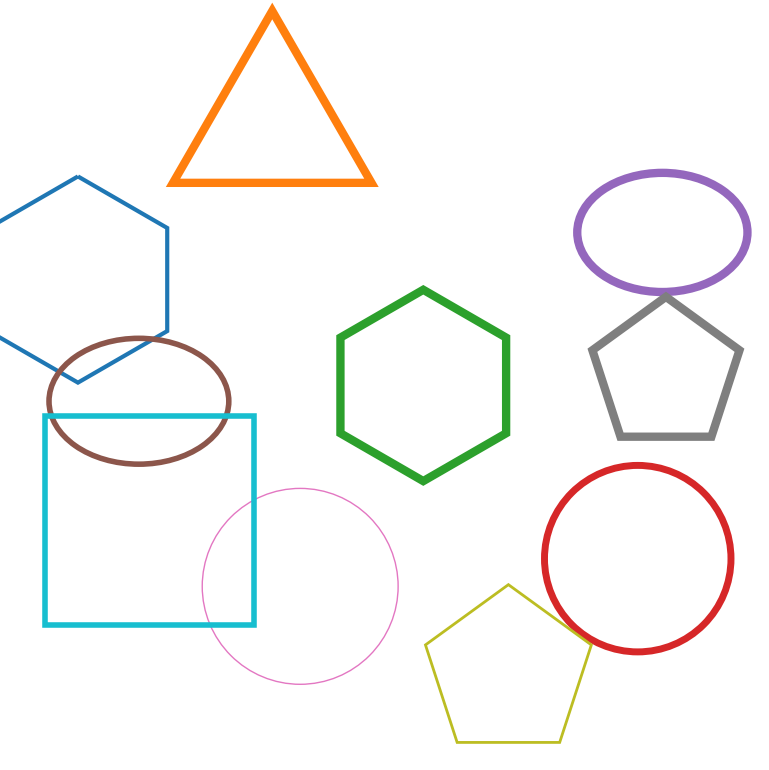[{"shape": "hexagon", "thickness": 1.5, "radius": 0.67, "center": [0.101, 0.637]}, {"shape": "triangle", "thickness": 3, "radius": 0.74, "center": [0.354, 0.837]}, {"shape": "hexagon", "thickness": 3, "radius": 0.62, "center": [0.55, 0.499]}, {"shape": "circle", "thickness": 2.5, "radius": 0.61, "center": [0.828, 0.274]}, {"shape": "oval", "thickness": 3, "radius": 0.55, "center": [0.86, 0.698]}, {"shape": "oval", "thickness": 2, "radius": 0.58, "center": [0.18, 0.479]}, {"shape": "circle", "thickness": 0.5, "radius": 0.64, "center": [0.39, 0.239]}, {"shape": "pentagon", "thickness": 3, "radius": 0.5, "center": [0.865, 0.514]}, {"shape": "pentagon", "thickness": 1, "radius": 0.57, "center": [0.66, 0.127]}, {"shape": "square", "thickness": 2, "radius": 0.68, "center": [0.194, 0.324]}]